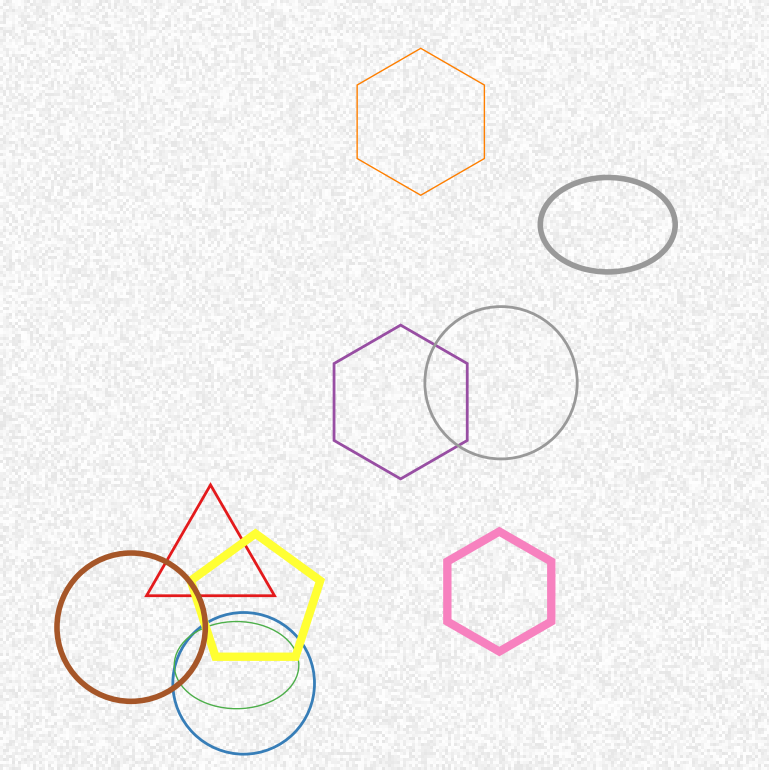[{"shape": "triangle", "thickness": 1, "radius": 0.48, "center": [0.273, 0.274]}, {"shape": "circle", "thickness": 1, "radius": 0.46, "center": [0.316, 0.113]}, {"shape": "oval", "thickness": 0.5, "radius": 0.4, "center": [0.307, 0.136]}, {"shape": "hexagon", "thickness": 1, "radius": 0.5, "center": [0.52, 0.478]}, {"shape": "hexagon", "thickness": 0.5, "radius": 0.48, "center": [0.546, 0.842]}, {"shape": "pentagon", "thickness": 3, "radius": 0.44, "center": [0.332, 0.219]}, {"shape": "circle", "thickness": 2, "radius": 0.48, "center": [0.17, 0.185]}, {"shape": "hexagon", "thickness": 3, "radius": 0.39, "center": [0.648, 0.232]}, {"shape": "oval", "thickness": 2, "radius": 0.44, "center": [0.789, 0.708]}, {"shape": "circle", "thickness": 1, "radius": 0.49, "center": [0.651, 0.503]}]